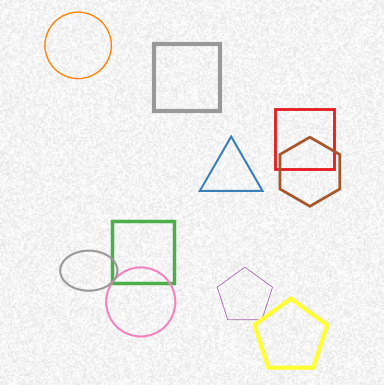[{"shape": "square", "thickness": 2, "radius": 0.38, "center": [0.792, 0.639]}, {"shape": "triangle", "thickness": 1.5, "radius": 0.47, "center": [0.601, 0.551]}, {"shape": "square", "thickness": 2.5, "radius": 0.4, "center": [0.371, 0.346]}, {"shape": "pentagon", "thickness": 0.5, "radius": 0.38, "center": [0.636, 0.231]}, {"shape": "circle", "thickness": 1, "radius": 0.43, "center": [0.203, 0.882]}, {"shape": "pentagon", "thickness": 3, "radius": 0.5, "center": [0.756, 0.125]}, {"shape": "hexagon", "thickness": 2, "radius": 0.45, "center": [0.805, 0.554]}, {"shape": "circle", "thickness": 1.5, "radius": 0.45, "center": [0.366, 0.216]}, {"shape": "oval", "thickness": 1.5, "radius": 0.37, "center": [0.231, 0.297]}, {"shape": "square", "thickness": 3, "radius": 0.43, "center": [0.486, 0.798]}]